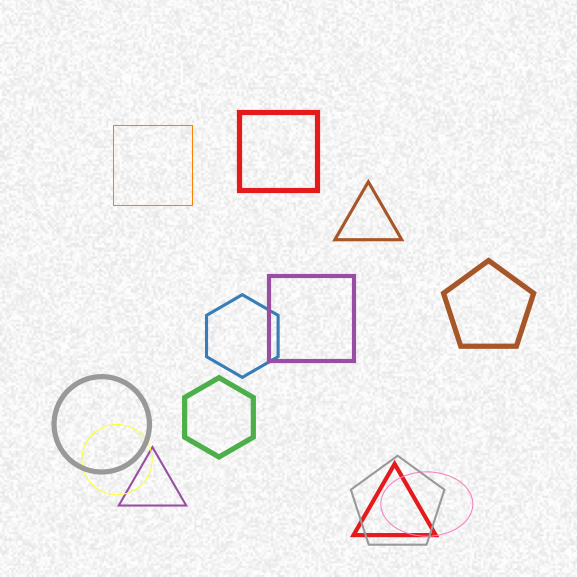[{"shape": "triangle", "thickness": 2, "radius": 0.41, "center": [0.683, 0.114]}, {"shape": "square", "thickness": 2.5, "radius": 0.34, "center": [0.482, 0.738]}, {"shape": "hexagon", "thickness": 1.5, "radius": 0.36, "center": [0.42, 0.417]}, {"shape": "hexagon", "thickness": 2.5, "radius": 0.34, "center": [0.379, 0.276]}, {"shape": "triangle", "thickness": 1, "radius": 0.34, "center": [0.264, 0.157]}, {"shape": "square", "thickness": 2, "radius": 0.37, "center": [0.539, 0.447]}, {"shape": "square", "thickness": 0.5, "radius": 0.34, "center": [0.265, 0.713]}, {"shape": "circle", "thickness": 0.5, "radius": 0.3, "center": [0.203, 0.203]}, {"shape": "triangle", "thickness": 1.5, "radius": 0.33, "center": [0.638, 0.617]}, {"shape": "pentagon", "thickness": 2.5, "radius": 0.41, "center": [0.846, 0.466]}, {"shape": "oval", "thickness": 0.5, "radius": 0.4, "center": [0.739, 0.126]}, {"shape": "pentagon", "thickness": 1, "radius": 0.43, "center": [0.689, 0.125]}, {"shape": "circle", "thickness": 2.5, "radius": 0.41, "center": [0.176, 0.264]}]